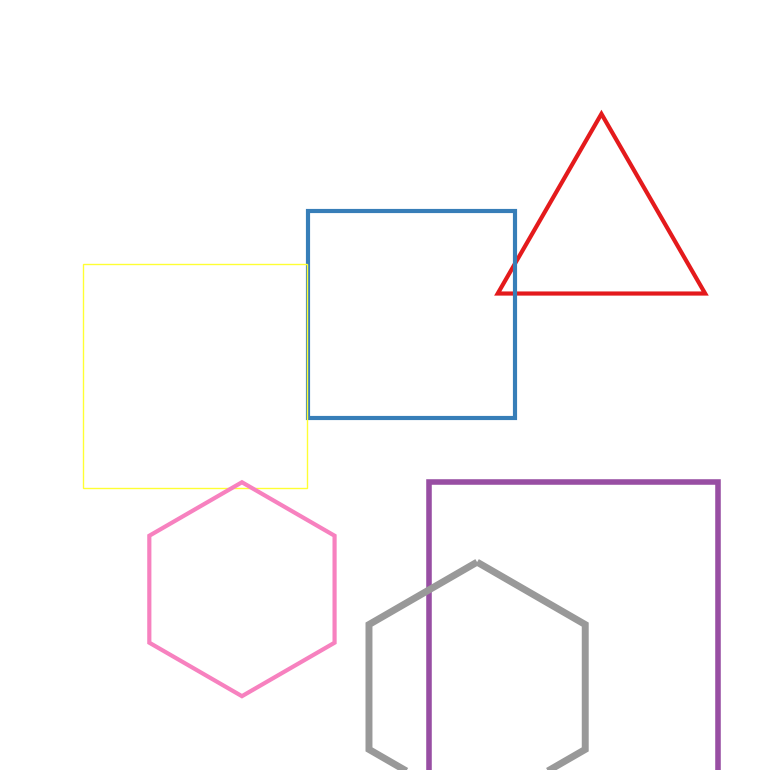[{"shape": "triangle", "thickness": 1.5, "radius": 0.78, "center": [0.781, 0.697]}, {"shape": "square", "thickness": 1.5, "radius": 0.67, "center": [0.534, 0.592]}, {"shape": "square", "thickness": 2, "radius": 0.94, "center": [0.745, 0.186]}, {"shape": "square", "thickness": 0.5, "radius": 0.73, "center": [0.253, 0.512]}, {"shape": "hexagon", "thickness": 1.5, "radius": 0.69, "center": [0.314, 0.235]}, {"shape": "hexagon", "thickness": 2.5, "radius": 0.81, "center": [0.62, 0.108]}]